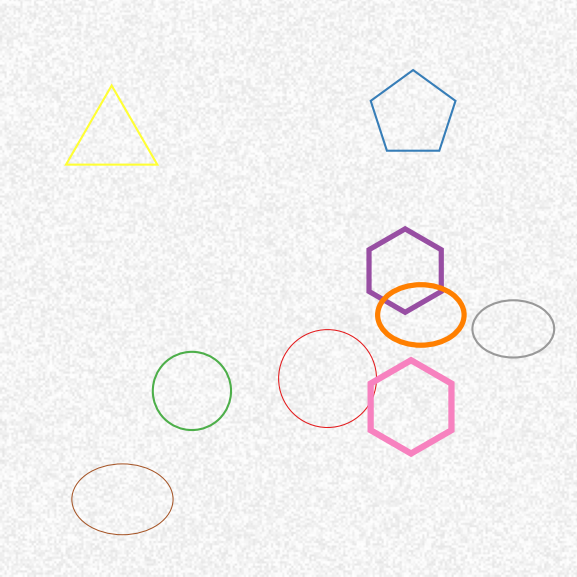[{"shape": "circle", "thickness": 0.5, "radius": 0.42, "center": [0.567, 0.344]}, {"shape": "pentagon", "thickness": 1, "radius": 0.39, "center": [0.715, 0.801]}, {"shape": "circle", "thickness": 1, "radius": 0.34, "center": [0.332, 0.322]}, {"shape": "hexagon", "thickness": 2.5, "radius": 0.36, "center": [0.702, 0.531]}, {"shape": "oval", "thickness": 2.5, "radius": 0.37, "center": [0.729, 0.454]}, {"shape": "triangle", "thickness": 1, "radius": 0.46, "center": [0.193, 0.76]}, {"shape": "oval", "thickness": 0.5, "radius": 0.44, "center": [0.212, 0.135]}, {"shape": "hexagon", "thickness": 3, "radius": 0.4, "center": [0.712, 0.295]}, {"shape": "oval", "thickness": 1, "radius": 0.35, "center": [0.889, 0.43]}]